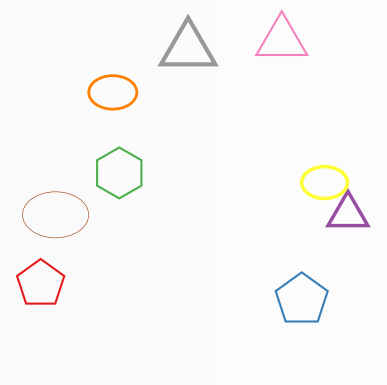[{"shape": "pentagon", "thickness": 1.5, "radius": 0.32, "center": [0.105, 0.263]}, {"shape": "pentagon", "thickness": 1.5, "radius": 0.35, "center": [0.779, 0.222]}, {"shape": "hexagon", "thickness": 1.5, "radius": 0.33, "center": [0.308, 0.551]}, {"shape": "triangle", "thickness": 2.5, "radius": 0.3, "center": [0.898, 0.444]}, {"shape": "oval", "thickness": 2, "radius": 0.31, "center": [0.291, 0.76]}, {"shape": "oval", "thickness": 2.5, "radius": 0.3, "center": [0.838, 0.526]}, {"shape": "oval", "thickness": 0.5, "radius": 0.43, "center": [0.143, 0.442]}, {"shape": "triangle", "thickness": 1.5, "radius": 0.38, "center": [0.727, 0.895]}, {"shape": "triangle", "thickness": 3, "radius": 0.4, "center": [0.486, 0.873]}]